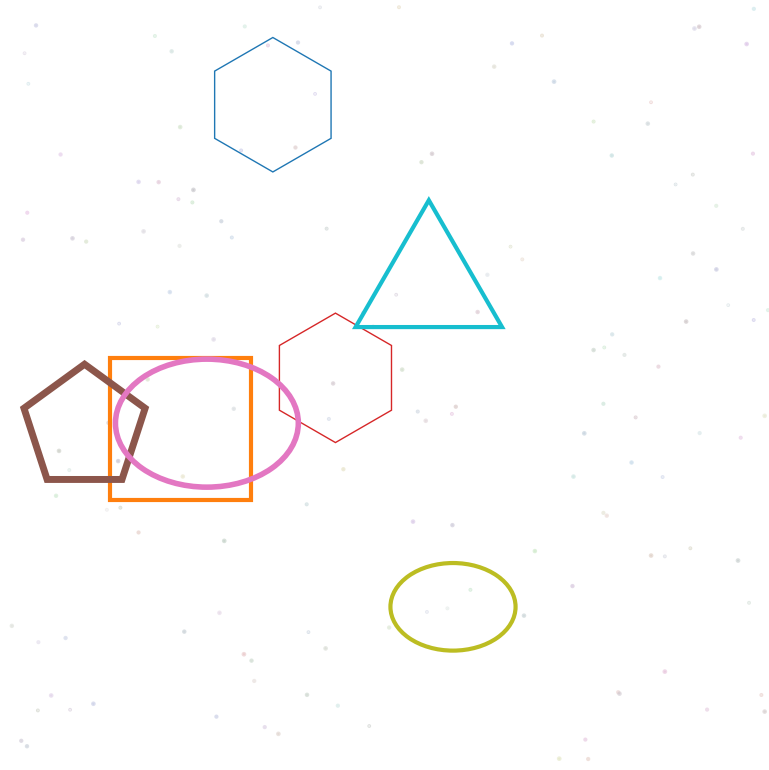[{"shape": "hexagon", "thickness": 0.5, "radius": 0.44, "center": [0.354, 0.864]}, {"shape": "square", "thickness": 1.5, "radius": 0.46, "center": [0.234, 0.443]}, {"shape": "hexagon", "thickness": 0.5, "radius": 0.42, "center": [0.436, 0.509]}, {"shape": "pentagon", "thickness": 2.5, "radius": 0.41, "center": [0.11, 0.444]}, {"shape": "oval", "thickness": 2, "radius": 0.59, "center": [0.269, 0.45]}, {"shape": "oval", "thickness": 1.5, "radius": 0.41, "center": [0.588, 0.212]}, {"shape": "triangle", "thickness": 1.5, "radius": 0.55, "center": [0.557, 0.63]}]